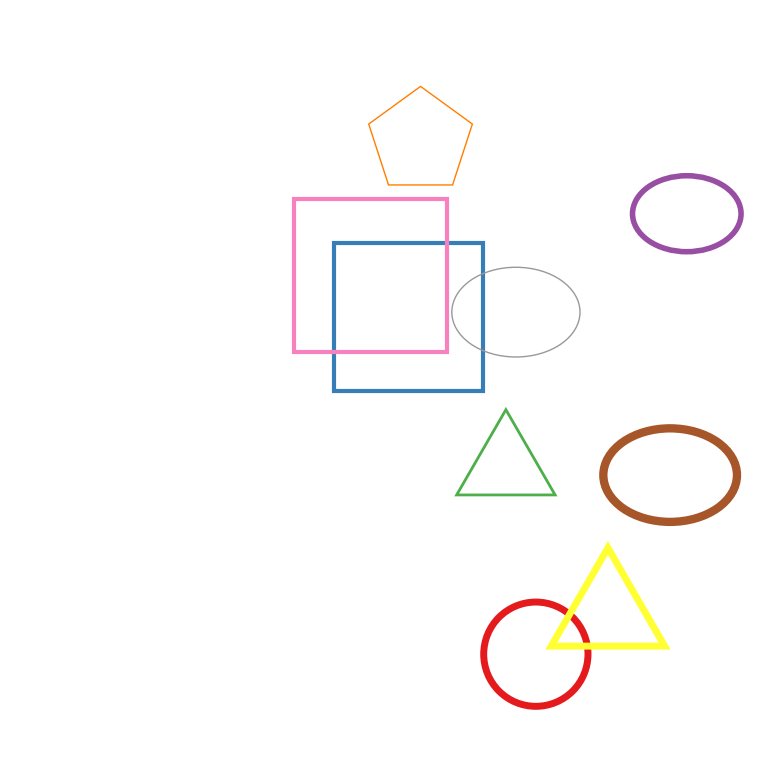[{"shape": "circle", "thickness": 2.5, "radius": 0.34, "center": [0.696, 0.15]}, {"shape": "square", "thickness": 1.5, "radius": 0.48, "center": [0.53, 0.589]}, {"shape": "triangle", "thickness": 1, "radius": 0.37, "center": [0.657, 0.394]}, {"shape": "oval", "thickness": 2, "radius": 0.35, "center": [0.892, 0.722]}, {"shape": "pentagon", "thickness": 0.5, "radius": 0.35, "center": [0.546, 0.817]}, {"shape": "triangle", "thickness": 2.5, "radius": 0.43, "center": [0.79, 0.203]}, {"shape": "oval", "thickness": 3, "radius": 0.43, "center": [0.87, 0.383]}, {"shape": "square", "thickness": 1.5, "radius": 0.5, "center": [0.481, 0.642]}, {"shape": "oval", "thickness": 0.5, "radius": 0.42, "center": [0.67, 0.595]}]